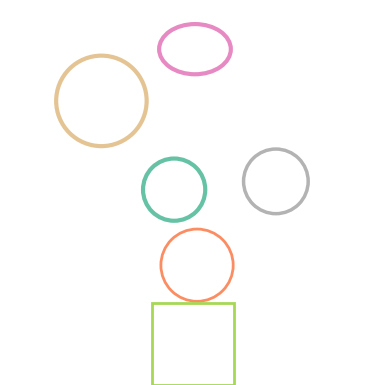[{"shape": "circle", "thickness": 3, "radius": 0.4, "center": [0.452, 0.507]}, {"shape": "circle", "thickness": 2, "radius": 0.47, "center": [0.512, 0.311]}, {"shape": "oval", "thickness": 3, "radius": 0.47, "center": [0.506, 0.872]}, {"shape": "square", "thickness": 2, "radius": 0.53, "center": [0.501, 0.106]}, {"shape": "circle", "thickness": 3, "radius": 0.59, "center": [0.263, 0.738]}, {"shape": "circle", "thickness": 2.5, "radius": 0.42, "center": [0.717, 0.529]}]